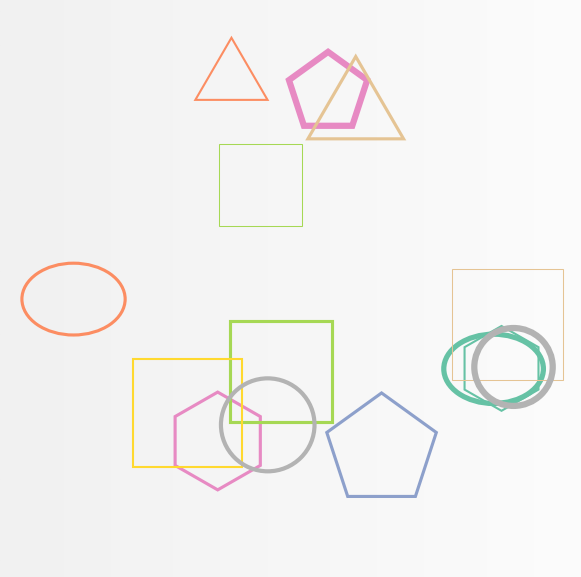[{"shape": "oval", "thickness": 2.5, "radius": 0.43, "center": [0.849, 0.36]}, {"shape": "hexagon", "thickness": 1, "radius": 0.37, "center": [0.863, 0.361]}, {"shape": "triangle", "thickness": 1, "radius": 0.36, "center": [0.398, 0.862]}, {"shape": "oval", "thickness": 1.5, "radius": 0.44, "center": [0.127, 0.481]}, {"shape": "pentagon", "thickness": 1.5, "radius": 0.5, "center": [0.656, 0.22]}, {"shape": "hexagon", "thickness": 1.5, "radius": 0.42, "center": [0.375, 0.236]}, {"shape": "pentagon", "thickness": 3, "radius": 0.35, "center": [0.564, 0.839]}, {"shape": "square", "thickness": 0.5, "radius": 0.36, "center": [0.449, 0.679]}, {"shape": "square", "thickness": 1.5, "radius": 0.44, "center": [0.484, 0.356]}, {"shape": "square", "thickness": 1, "radius": 0.47, "center": [0.322, 0.284]}, {"shape": "square", "thickness": 0.5, "radius": 0.48, "center": [0.874, 0.438]}, {"shape": "triangle", "thickness": 1.5, "radius": 0.48, "center": [0.612, 0.806]}, {"shape": "circle", "thickness": 2, "radius": 0.4, "center": [0.461, 0.263]}, {"shape": "circle", "thickness": 3, "radius": 0.34, "center": [0.883, 0.364]}]